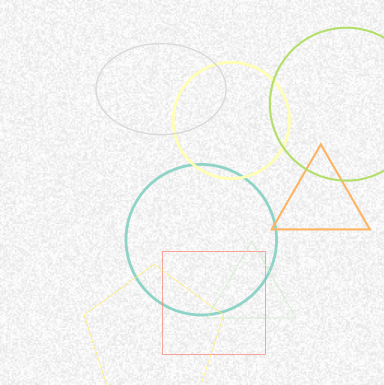[{"shape": "circle", "thickness": 2, "radius": 0.98, "center": [0.523, 0.377]}, {"shape": "circle", "thickness": 2, "radius": 0.75, "center": [0.601, 0.687]}, {"shape": "square", "thickness": 0.5, "radius": 0.67, "center": [0.555, 0.214]}, {"shape": "triangle", "thickness": 1.5, "radius": 0.74, "center": [0.833, 0.478]}, {"shape": "circle", "thickness": 1.5, "radius": 0.99, "center": [0.9, 0.729]}, {"shape": "oval", "thickness": 1, "radius": 0.84, "center": [0.418, 0.768]}, {"shape": "triangle", "thickness": 0.5, "radius": 0.67, "center": [0.654, 0.241]}, {"shape": "pentagon", "thickness": 0.5, "radius": 0.95, "center": [0.4, 0.123]}]